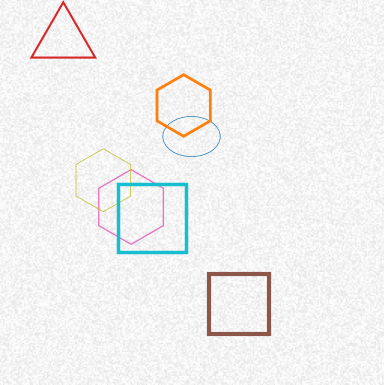[{"shape": "oval", "thickness": 0.5, "radius": 0.37, "center": [0.497, 0.645]}, {"shape": "hexagon", "thickness": 2, "radius": 0.4, "center": [0.477, 0.726]}, {"shape": "triangle", "thickness": 1.5, "radius": 0.48, "center": [0.164, 0.898]}, {"shape": "square", "thickness": 3, "radius": 0.39, "center": [0.622, 0.21]}, {"shape": "hexagon", "thickness": 1, "radius": 0.48, "center": [0.34, 0.462]}, {"shape": "hexagon", "thickness": 0.5, "radius": 0.41, "center": [0.268, 0.532]}, {"shape": "square", "thickness": 2.5, "radius": 0.44, "center": [0.394, 0.433]}]